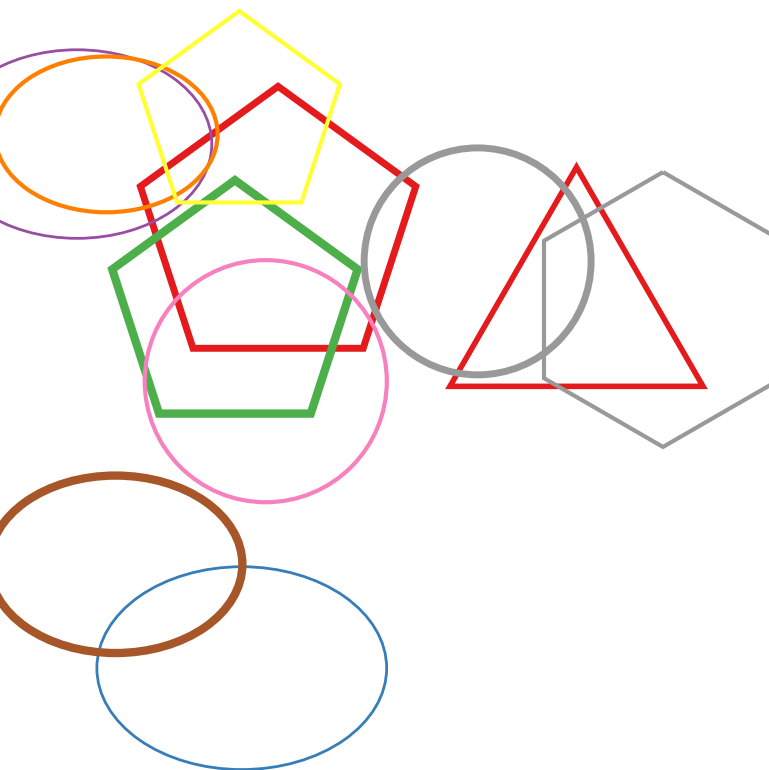[{"shape": "triangle", "thickness": 2, "radius": 0.95, "center": [0.749, 0.593]}, {"shape": "pentagon", "thickness": 2.5, "radius": 0.94, "center": [0.361, 0.7]}, {"shape": "oval", "thickness": 1, "radius": 0.94, "center": [0.314, 0.132]}, {"shape": "pentagon", "thickness": 3, "radius": 0.84, "center": [0.305, 0.598]}, {"shape": "oval", "thickness": 1, "radius": 0.87, "center": [0.1, 0.813]}, {"shape": "oval", "thickness": 1.5, "radius": 0.72, "center": [0.138, 0.825]}, {"shape": "pentagon", "thickness": 1.5, "radius": 0.69, "center": [0.311, 0.848]}, {"shape": "oval", "thickness": 3, "radius": 0.82, "center": [0.15, 0.267]}, {"shape": "circle", "thickness": 1.5, "radius": 0.79, "center": [0.345, 0.505]}, {"shape": "hexagon", "thickness": 1.5, "radius": 0.89, "center": [0.861, 0.598]}, {"shape": "circle", "thickness": 2.5, "radius": 0.74, "center": [0.62, 0.661]}]